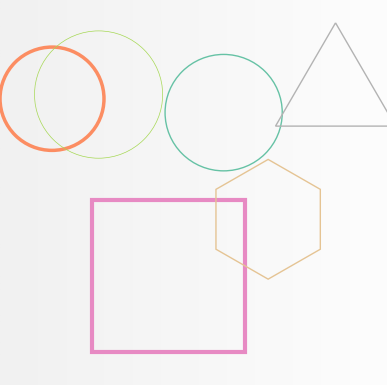[{"shape": "circle", "thickness": 1, "radius": 0.76, "center": [0.577, 0.707]}, {"shape": "circle", "thickness": 2.5, "radius": 0.67, "center": [0.134, 0.744]}, {"shape": "square", "thickness": 3, "radius": 0.99, "center": [0.434, 0.283]}, {"shape": "circle", "thickness": 0.5, "radius": 0.83, "center": [0.254, 0.754]}, {"shape": "hexagon", "thickness": 1, "radius": 0.78, "center": [0.692, 0.43]}, {"shape": "triangle", "thickness": 1, "radius": 0.89, "center": [0.866, 0.762]}]